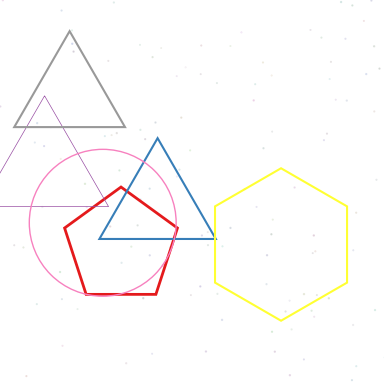[{"shape": "pentagon", "thickness": 2, "radius": 0.77, "center": [0.314, 0.36]}, {"shape": "triangle", "thickness": 1.5, "radius": 0.87, "center": [0.409, 0.467]}, {"shape": "triangle", "thickness": 0.5, "radius": 0.96, "center": [0.116, 0.559]}, {"shape": "hexagon", "thickness": 1.5, "radius": 0.99, "center": [0.73, 0.365]}, {"shape": "circle", "thickness": 1, "radius": 0.95, "center": [0.267, 0.421]}, {"shape": "triangle", "thickness": 1.5, "radius": 0.83, "center": [0.181, 0.753]}]